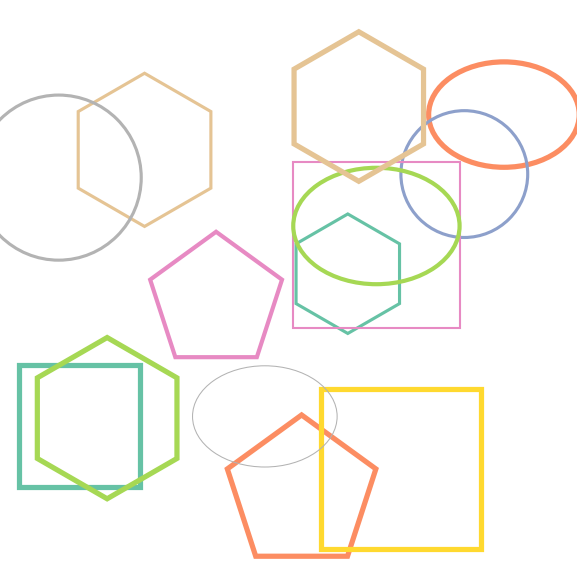[{"shape": "hexagon", "thickness": 1.5, "radius": 0.52, "center": [0.602, 0.525]}, {"shape": "square", "thickness": 2.5, "radius": 0.53, "center": [0.138, 0.262]}, {"shape": "pentagon", "thickness": 2.5, "radius": 0.68, "center": [0.522, 0.145]}, {"shape": "oval", "thickness": 2.5, "radius": 0.65, "center": [0.873, 0.801]}, {"shape": "circle", "thickness": 1.5, "radius": 0.55, "center": [0.804, 0.698]}, {"shape": "pentagon", "thickness": 2, "radius": 0.6, "center": [0.374, 0.478]}, {"shape": "square", "thickness": 1, "radius": 0.72, "center": [0.653, 0.575]}, {"shape": "hexagon", "thickness": 2.5, "radius": 0.7, "center": [0.186, 0.275]}, {"shape": "oval", "thickness": 2, "radius": 0.72, "center": [0.652, 0.608]}, {"shape": "square", "thickness": 2.5, "radius": 0.69, "center": [0.694, 0.187]}, {"shape": "hexagon", "thickness": 2.5, "radius": 0.65, "center": [0.621, 0.815]}, {"shape": "hexagon", "thickness": 1.5, "radius": 0.66, "center": [0.25, 0.74]}, {"shape": "circle", "thickness": 1.5, "radius": 0.71, "center": [0.102, 0.692]}, {"shape": "oval", "thickness": 0.5, "radius": 0.63, "center": [0.459, 0.278]}]